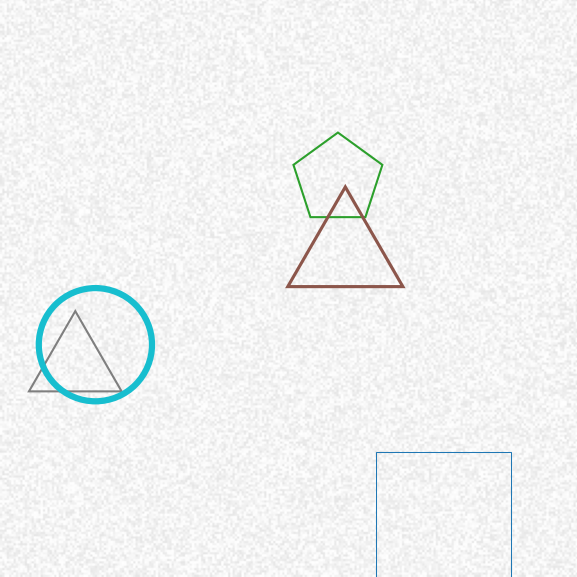[{"shape": "square", "thickness": 0.5, "radius": 0.59, "center": [0.768, 0.1]}, {"shape": "pentagon", "thickness": 1, "radius": 0.4, "center": [0.585, 0.689]}, {"shape": "triangle", "thickness": 1.5, "radius": 0.58, "center": [0.598, 0.56]}, {"shape": "triangle", "thickness": 1, "radius": 0.46, "center": [0.13, 0.368]}, {"shape": "circle", "thickness": 3, "radius": 0.49, "center": [0.165, 0.402]}]